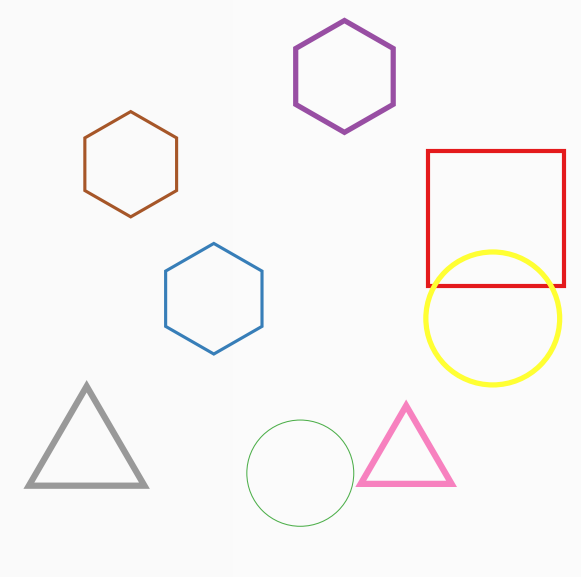[{"shape": "square", "thickness": 2, "radius": 0.58, "center": [0.853, 0.621]}, {"shape": "hexagon", "thickness": 1.5, "radius": 0.48, "center": [0.368, 0.482]}, {"shape": "circle", "thickness": 0.5, "radius": 0.46, "center": [0.517, 0.18]}, {"shape": "hexagon", "thickness": 2.5, "radius": 0.48, "center": [0.593, 0.867]}, {"shape": "circle", "thickness": 2.5, "radius": 0.58, "center": [0.848, 0.448]}, {"shape": "hexagon", "thickness": 1.5, "radius": 0.46, "center": [0.225, 0.715]}, {"shape": "triangle", "thickness": 3, "radius": 0.45, "center": [0.699, 0.206]}, {"shape": "triangle", "thickness": 3, "radius": 0.57, "center": [0.149, 0.216]}]